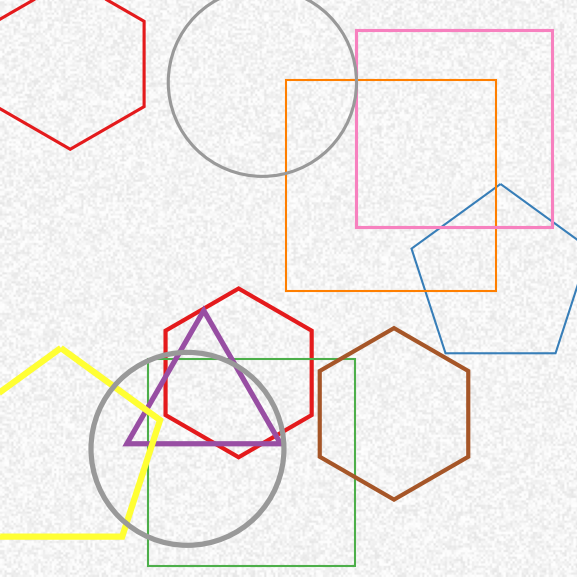[{"shape": "hexagon", "thickness": 2, "radius": 0.73, "center": [0.413, 0.353]}, {"shape": "hexagon", "thickness": 1.5, "radius": 0.74, "center": [0.122, 0.888]}, {"shape": "pentagon", "thickness": 1, "radius": 0.81, "center": [0.867, 0.519]}, {"shape": "square", "thickness": 1, "radius": 0.9, "center": [0.435, 0.198]}, {"shape": "triangle", "thickness": 2.5, "radius": 0.77, "center": [0.353, 0.308]}, {"shape": "square", "thickness": 1, "radius": 0.91, "center": [0.677, 0.678]}, {"shape": "pentagon", "thickness": 3, "radius": 0.9, "center": [0.105, 0.216]}, {"shape": "hexagon", "thickness": 2, "radius": 0.74, "center": [0.682, 0.282]}, {"shape": "square", "thickness": 1.5, "radius": 0.85, "center": [0.786, 0.777]}, {"shape": "circle", "thickness": 1.5, "radius": 0.82, "center": [0.454, 0.857]}, {"shape": "circle", "thickness": 2.5, "radius": 0.84, "center": [0.325, 0.222]}]